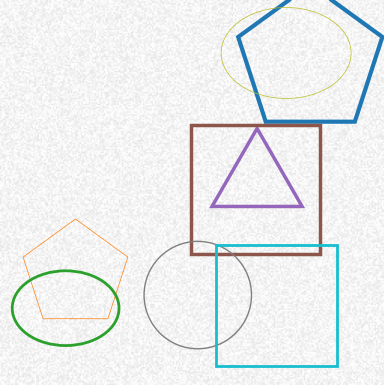[{"shape": "pentagon", "thickness": 3, "radius": 0.98, "center": [0.806, 0.843]}, {"shape": "pentagon", "thickness": 0.5, "radius": 0.72, "center": [0.196, 0.288]}, {"shape": "oval", "thickness": 2, "radius": 0.69, "center": [0.17, 0.2]}, {"shape": "triangle", "thickness": 2.5, "radius": 0.68, "center": [0.668, 0.531]}, {"shape": "square", "thickness": 2.5, "radius": 0.84, "center": [0.664, 0.507]}, {"shape": "circle", "thickness": 1, "radius": 0.7, "center": [0.514, 0.234]}, {"shape": "oval", "thickness": 0.5, "radius": 0.84, "center": [0.743, 0.862]}, {"shape": "square", "thickness": 2, "radius": 0.79, "center": [0.718, 0.207]}]